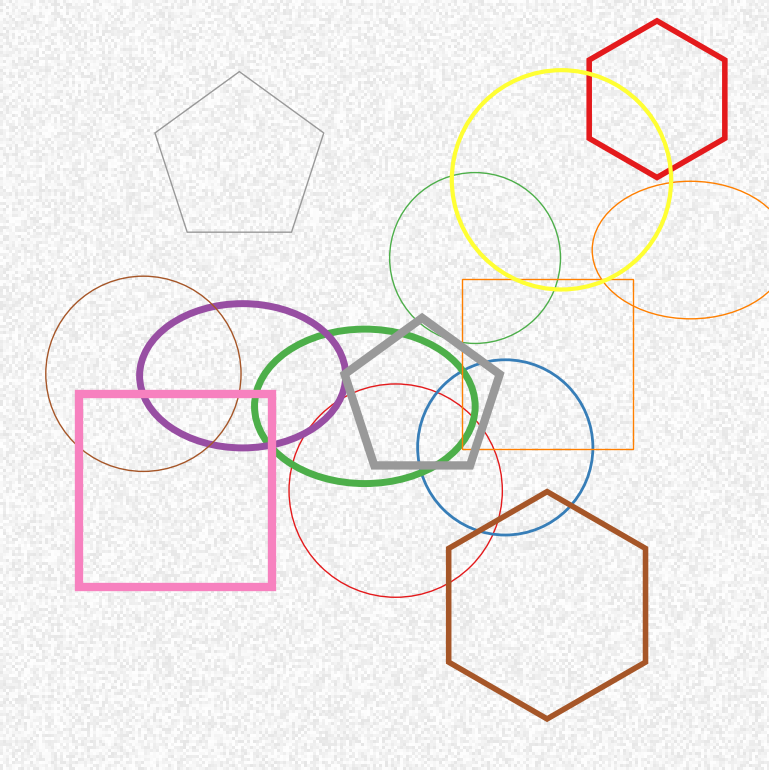[{"shape": "circle", "thickness": 0.5, "radius": 0.69, "center": [0.514, 0.363]}, {"shape": "hexagon", "thickness": 2, "radius": 0.51, "center": [0.853, 0.871]}, {"shape": "circle", "thickness": 1, "radius": 0.57, "center": [0.656, 0.419]}, {"shape": "circle", "thickness": 0.5, "radius": 0.55, "center": [0.617, 0.665]}, {"shape": "oval", "thickness": 2.5, "radius": 0.72, "center": [0.474, 0.472]}, {"shape": "oval", "thickness": 2.5, "radius": 0.67, "center": [0.315, 0.512]}, {"shape": "oval", "thickness": 0.5, "radius": 0.64, "center": [0.897, 0.675]}, {"shape": "square", "thickness": 0.5, "radius": 0.55, "center": [0.711, 0.527]}, {"shape": "circle", "thickness": 1.5, "radius": 0.71, "center": [0.729, 0.766]}, {"shape": "hexagon", "thickness": 2, "radius": 0.74, "center": [0.711, 0.214]}, {"shape": "circle", "thickness": 0.5, "radius": 0.63, "center": [0.186, 0.515]}, {"shape": "square", "thickness": 3, "radius": 0.63, "center": [0.228, 0.363]}, {"shape": "pentagon", "thickness": 0.5, "radius": 0.58, "center": [0.311, 0.792]}, {"shape": "pentagon", "thickness": 3, "radius": 0.53, "center": [0.548, 0.481]}]